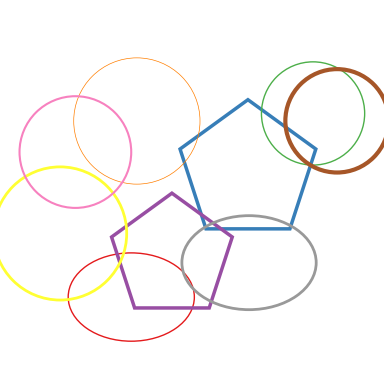[{"shape": "oval", "thickness": 1, "radius": 0.82, "center": [0.341, 0.228]}, {"shape": "pentagon", "thickness": 2.5, "radius": 0.93, "center": [0.644, 0.556]}, {"shape": "circle", "thickness": 1, "radius": 0.67, "center": [0.813, 0.705]}, {"shape": "pentagon", "thickness": 2.5, "radius": 0.82, "center": [0.447, 0.333]}, {"shape": "circle", "thickness": 0.5, "radius": 0.82, "center": [0.355, 0.686]}, {"shape": "circle", "thickness": 2, "radius": 0.86, "center": [0.156, 0.394]}, {"shape": "circle", "thickness": 3, "radius": 0.67, "center": [0.875, 0.686]}, {"shape": "circle", "thickness": 1.5, "radius": 0.73, "center": [0.196, 0.605]}, {"shape": "oval", "thickness": 2, "radius": 0.87, "center": [0.647, 0.318]}]